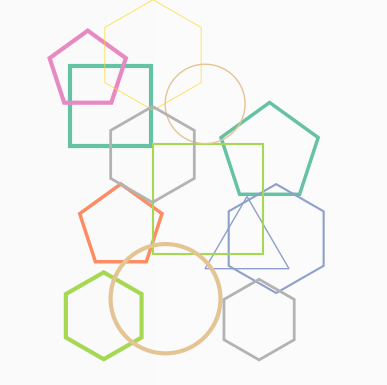[{"shape": "pentagon", "thickness": 2.5, "radius": 0.66, "center": [0.696, 0.602]}, {"shape": "square", "thickness": 3, "radius": 0.52, "center": [0.285, 0.724]}, {"shape": "pentagon", "thickness": 2.5, "radius": 0.56, "center": [0.312, 0.41]}, {"shape": "hexagon", "thickness": 1.5, "radius": 0.71, "center": [0.713, 0.38]}, {"shape": "triangle", "thickness": 1, "radius": 0.63, "center": [0.638, 0.365]}, {"shape": "pentagon", "thickness": 3, "radius": 0.52, "center": [0.226, 0.817]}, {"shape": "hexagon", "thickness": 3, "radius": 0.56, "center": [0.268, 0.18]}, {"shape": "square", "thickness": 1.5, "radius": 0.71, "center": [0.538, 0.483]}, {"shape": "hexagon", "thickness": 0.5, "radius": 0.72, "center": [0.395, 0.857]}, {"shape": "circle", "thickness": 3, "radius": 0.71, "center": [0.427, 0.224]}, {"shape": "circle", "thickness": 1, "radius": 0.52, "center": [0.529, 0.73]}, {"shape": "hexagon", "thickness": 2, "radius": 0.62, "center": [0.393, 0.599]}, {"shape": "hexagon", "thickness": 2, "radius": 0.52, "center": [0.669, 0.17]}]